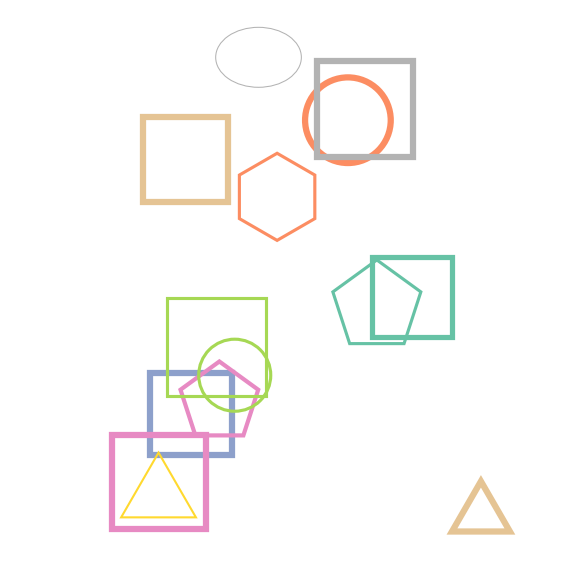[{"shape": "square", "thickness": 2.5, "radius": 0.35, "center": [0.713, 0.484]}, {"shape": "pentagon", "thickness": 1.5, "radius": 0.4, "center": [0.653, 0.469]}, {"shape": "circle", "thickness": 3, "radius": 0.37, "center": [0.602, 0.791]}, {"shape": "hexagon", "thickness": 1.5, "radius": 0.38, "center": [0.48, 0.658]}, {"shape": "square", "thickness": 3, "radius": 0.36, "center": [0.331, 0.283]}, {"shape": "pentagon", "thickness": 2, "radius": 0.35, "center": [0.38, 0.302]}, {"shape": "square", "thickness": 3, "radius": 0.41, "center": [0.275, 0.164]}, {"shape": "circle", "thickness": 1.5, "radius": 0.31, "center": [0.406, 0.349]}, {"shape": "square", "thickness": 1.5, "radius": 0.43, "center": [0.375, 0.399]}, {"shape": "triangle", "thickness": 1, "radius": 0.37, "center": [0.275, 0.141]}, {"shape": "square", "thickness": 3, "radius": 0.37, "center": [0.321, 0.724]}, {"shape": "triangle", "thickness": 3, "radius": 0.29, "center": [0.833, 0.108]}, {"shape": "square", "thickness": 3, "radius": 0.41, "center": [0.632, 0.81]}, {"shape": "oval", "thickness": 0.5, "radius": 0.37, "center": [0.448, 0.9]}]